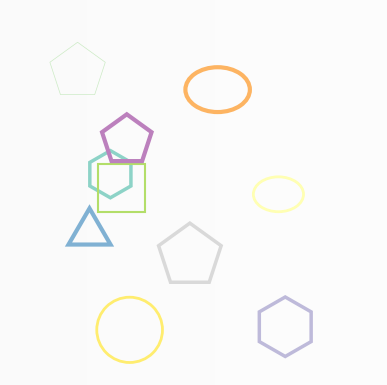[{"shape": "hexagon", "thickness": 2.5, "radius": 0.31, "center": [0.285, 0.548]}, {"shape": "oval", "thickness": 2, "radius": 0.32, "center": [0.719, 0.495]}, {"shape": "hexagon", "thickness": 2.5, "radius": 0.39, "center": [0.736, 0.151]}, {"shape": "triangle", "thickness": 3, "radius": 0.31, "center": [0.231, 0.396]}, {"shape": "oval", "thickness": 3, "radius": 0.42, "center": [0.562, 0.767]}, {"shape": "square", "thickness": 1.5, "radius": 0.31, "center": [0.314, 0.512]}, {"shape": "pentagon", "thickness": 2.5, "radius": 0.42, "center": [0.49, 0.336]}, {"shape": "pentagon", "thickness": 3, "radius": 0.34, "center": [0.327, 0.636]}, {"shape": "pentagon", "thickness": 0.5, "radius": 0.38, "center": [0.2, 0.815]}, {"shape": "circle", "thickness": 2, "radius": 0.42, "center": [0.335, 0.143]}]